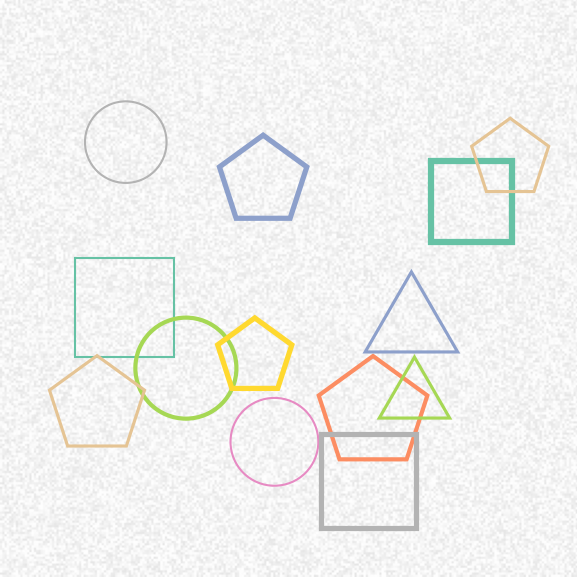[{"shape": "square", "thickness": 1, "radius": 0.43, "center": [0.215, 0.467]}, {"shape": "square", "thickness": 3, "radius": 0.35, "center": [0.816, 0.65]}, {"shape": "pentagon", "thickness": 2, "radius": 0.49, "center": [0.646, 0.284]}, {"shape": "pentagon", "thickness": 2.5, "radius": 0.4, "center": [0.456, 0.686]}, {"shape": "triangle", "thickness": 1.5, "radius": 0.46, "center": [0.712, 0.436]}, {"shape": "circle", "thickness": 1, "radius": 0.38, "center": [0.475, 0.234]}, {"shape": "triangle", "thickness": 1.5, "radius": 0.35, "center": [0.718, 0.31]}, {"shape": "circle", "thickness": 2, "radius": 0.44, "center": [0.322, 0.362]}, {"shape": "pentagon", "thickness": 2.5, "radius": 0.34, "center": [0.441, 0.381]}, {"shape": "pentagon", "thickness": 1.5, "radius": 0.35, "center": [0.883, 0.724]}, {"shape": "pentagon", "thickness": 1.5, "radius": 0.43, "center": [0.168, 0.297]}, {"shape": "circle", "thickness": 1, "radius": 0.35, "center": [0.218, 0.753]}, {"shape": "square", "thickness": 2.5, "radius": 0.41, "center": [0.638, 0.167]}]